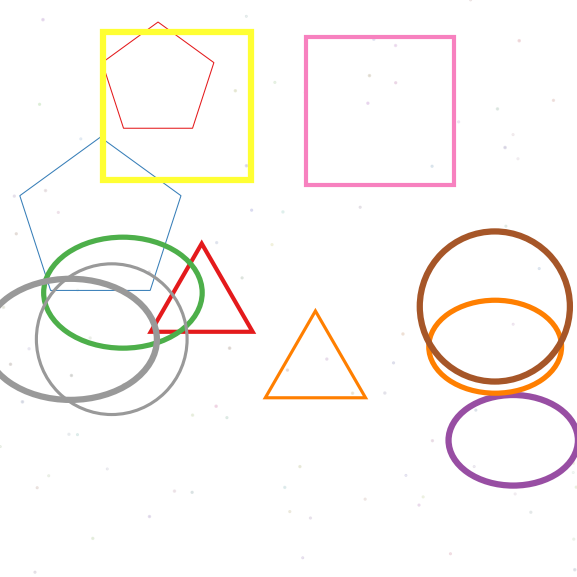[{"shape": "pentagon", "thickness": 0.5, "radius": 0.51, "center": [0.274, 0.859]}, {"shape": "triangle", "thickness": 2, "radius": 0.51, "center": [0.349, 0.476]}, {"shape": "pentagon", "thickness": 0.5, "radius": 0.73, "center": [0.174, 0.615]}, {"shape": "oval", "thickness": 2.5, "radius": 0.69, "center": [0.213, 0.492]}, {"shape": "oval", "thickness": 3, "radius": 0.56, "center": [0.889, 0.237]}, {"shape": "triangle", "thickness": 1.5, "radius": 0.5, "center": [0.546, 0.36]}, {"shape": "oval", "thickness": 2.5, "radius": 0.57, "center": [0.857, 0.399]}, {"shape": "square", "thickness": 3, "radius": 0.64, "center": [0.306, 0.815]}, {"shape": "circle", "thickness": 3, "radius": 0.65, "center": [0.857, 0.468]}, {"shape": "square", "thickness": 2, "radius": 0.64, "center": [0.658, 0.806]}, {"shape": "circle", "thickness": 1.5, "radius": 0.65, "center": [0.193, 0.412]}, {"shape": "oval", "thickness": 3, "radius": 0.75, "center": [0.122, 0.412]}]